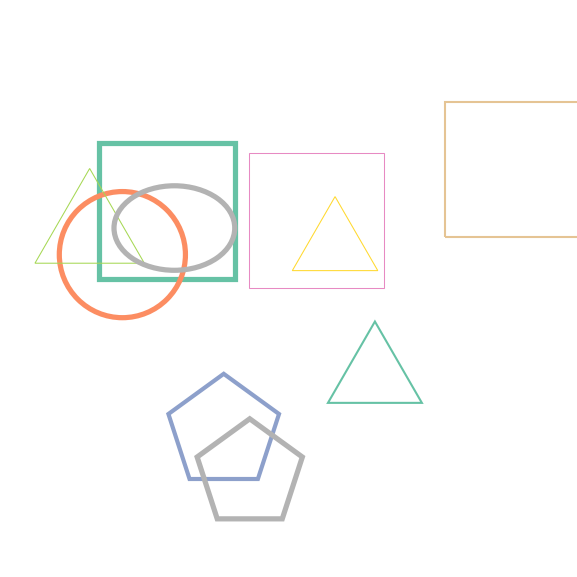[{"shape": "square", "thickness": 2.5, "radius": 0.59, "center": [0.289, 0.634]}, {"shape": "triangle", "thickness": 1, "radius": 0.47, "center": [0.649, 0.348]}, {"shape": "circle", "thickness": 2.5, "radius": 0.55, "center": [0.212, 0.558]}, {"shape": "pentagon", "thickness": 2, "radius": 0.5, "center": [0.387, 0.251]}, {"shape": "square", "thickness": 0.5, "radius": 0.58, "center": [0.548, 0.618]}, {"shape": "triangle", "thickness": 0.5, "radius": 0.55, "center": [0.155, 0.598]}, {"shape": "triangle", "thickness": 0.5, "radius": 0.43, "center": [0.58, 0.573]}, {"shape": "square", "thickness": 1, "radius": 0.59, "center": [0.889, 0.706]}, {"shape": "pentagon", "thickness": 2.5, "radius": 0.48, "center": [0.432, 0.178]}, {"shape": "oval", "thickness": 2.5, "radius": 0.52, "center": [0.302, 0.604]}]